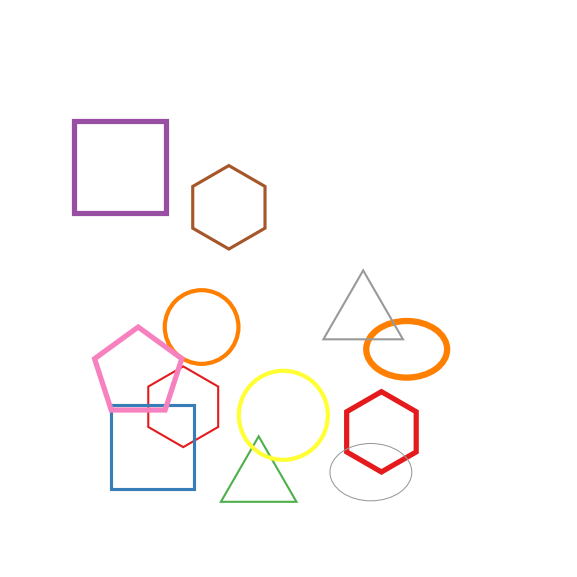[{"shape": "hexagon", "thickness": 2.5, "radius": 0.35, "center": [0.66, 0.251]}, {"shape": "hexagon", "thickness": 1, "radius": 0.35, "center": [0.317, 0.295]}, {"shape": "square", "thickness": 1.5, "radius": 0.36, "center": [0.264, 0.225]}, {"shape": "triangle", "thickness": 1, "radius": 0.38, "center": [0.448, 0.168]}, {"shape": "square", "thickness": 2.5, "radius": 0.4, "center": [0.208, 0.71]}, {"shape": "circle", "thickness": 2, "radius": 0.32, "center": [0.349, 0.433]}, {"shape": "oval", "thickness": 3, "radius": 0.35, "center": [0.704, 0.394]}, {"shape": "circle", "thickness": 2, "radius": 0.39, "center": [0.491, 0.28]}, {"shape": "hexagon", "thickness": 1.5, "radius": 0.36, "center": [0.396, 0.64]}, {"shape": "pentagon", "thickness": 2.5, "radius": 0.4, "center": [0.239, 0.353]}, {"shape": "triangle", "thickness": 1, "radius": 0.4, "center": [0.629, 0.451]}, {"shape": "oval", "thickness": 0.5, "radius": 0.35, "center": [0.642, 0.182]}]